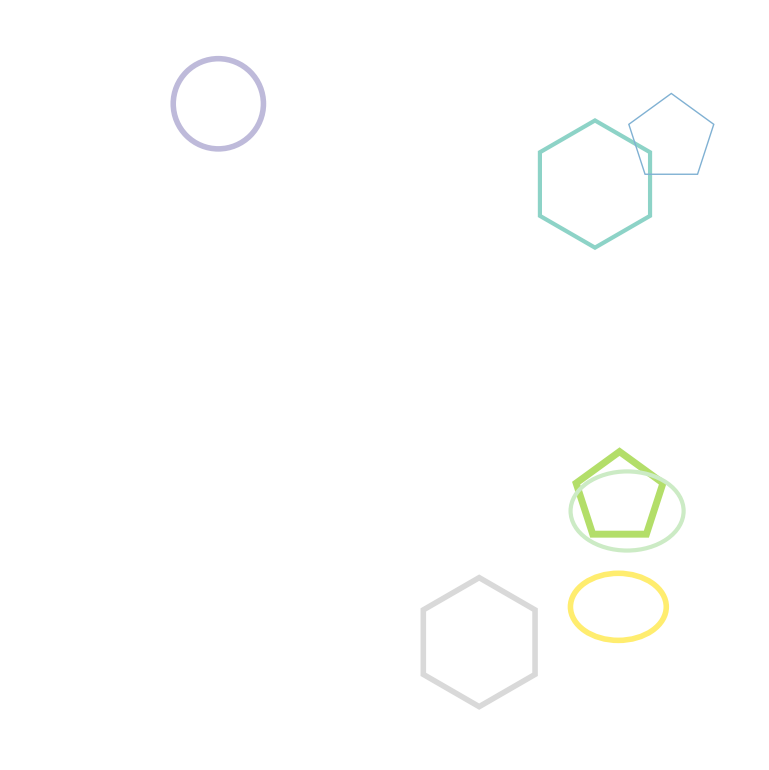[{"shape": "hexagon", "thickness": 1.5, "radius": 0.41, "center": [0.773, 0.761]}, {"shape": "circle", "thickness": 2, "radius": 0.29, "center": [0.284, 0.865]}, {"shape": "pentagon", "thickness": 0.5, "radius": 0.29, "center": [0.872, 0.821]}, {"shape": "pentagon", "thickness": 2.5, "radius": 0.3, "center": [0.805, 0.354]}, {"shape": "hexagon", "thickness": 2, "radius": 0.42, "center": [0.622, 0.166]}, {"shape": "oval", "thickness": 1.5, "radius": 0.37, "center": [0.814, 0.336]}, {"shape": "oval", "thickness": 2, "radius": 0.31, "center": [0.803, 0.212]}]